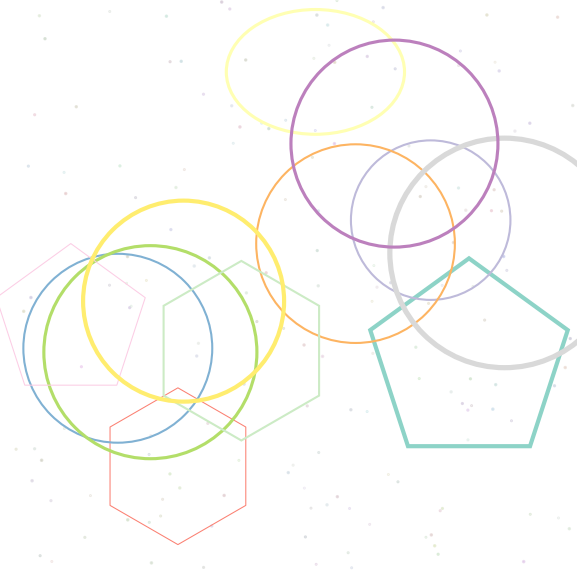[{"shape": "pentagon", "thickness": 2, "radius": 0.9, "center": [0.812, 0.372]}, {"shape": "oval", "thickness": 1.5, "radius": 0.77, "center": [0.546, 0.875]}, {"shape": "circle", "thickness": 1, "radius": 0.69, "center": [0.746, 0.618]}, {"shape": "hexagon", "thickness": 0.5, "radius": 0.68, "center": [0.308, 0.192]}, {"shape": "circle", "thickness": 1, "radius": 0.82, "center": [0.204, 0.396]}, {"shape": "circle", "thickness": 1, "radius": 0.86, "center": [0.616, 0.577]}, {"shape": "circle", "thickness": 1.5, "radius": 0.92, "center": [0.26, 0.389]}, {"shape": "pentagon", "thickness": 0.5, "radius": 0.68, "center": [0.123, 0.442]}, {"shape": "circle", "thickness": 2.5, "radius": 0.99, "center": [0.874, 0.561]}, {"shape": "circle", "thickness": 1.5, "radius": 0.9, "center": [0.683, 0.75]}, {"shape": "hexagon", "thickness": 1, "radius": 0.78, "center": [0.418, 0.392]}, {"shape": "circle", "thickness": 2, "radius": 0.87, "center": [0.318, 0.478]}]